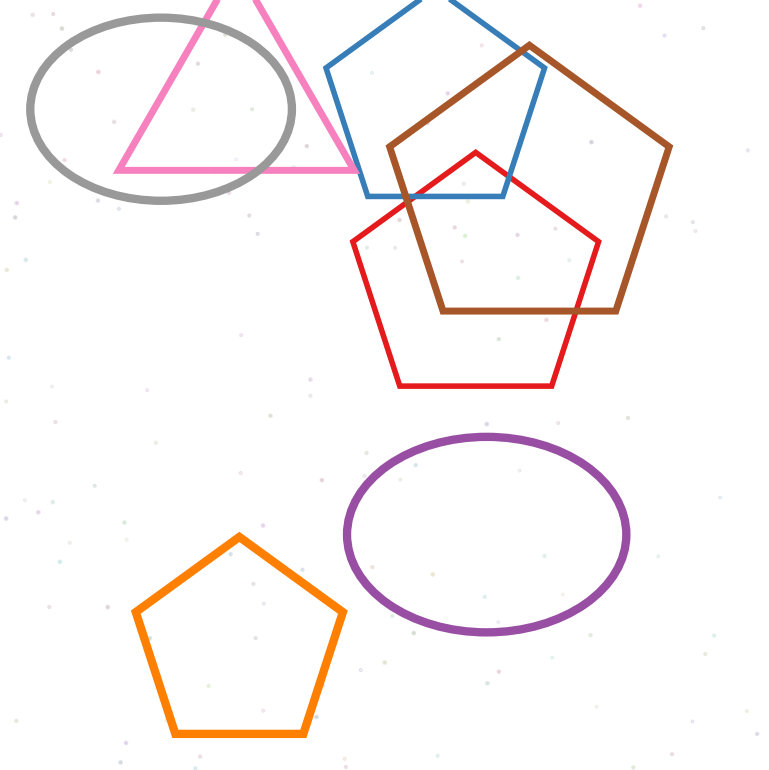[{"shape": "pentagon", "thickness": 2, "radius": 0.84, "center": [0.618, 0.634]}, {"shape": "pentagon", "thickness": 2, "radius": 0.75, "center": [0.565, 0.866]}, {"shape": "oval", "thickness": 3, "radius": 0.91, "center": [0.632, 0.306]}, {"shape": "pentagon", "thickness": 3, "radius": 0.71, "center": [0.311, 0.161]}, {"shape": "pentagon", "thickness": 2.5, "radius": 0.95, "center": [0.688, 0.75]}, {"shape": "triangle", "thickness": 2.5, "radius": 0.88, "center": [0.307, 0.867]}, {"shape": "oval", "thickness": 3, "radius": 0.85, "center": [0.209, 0.858]}]